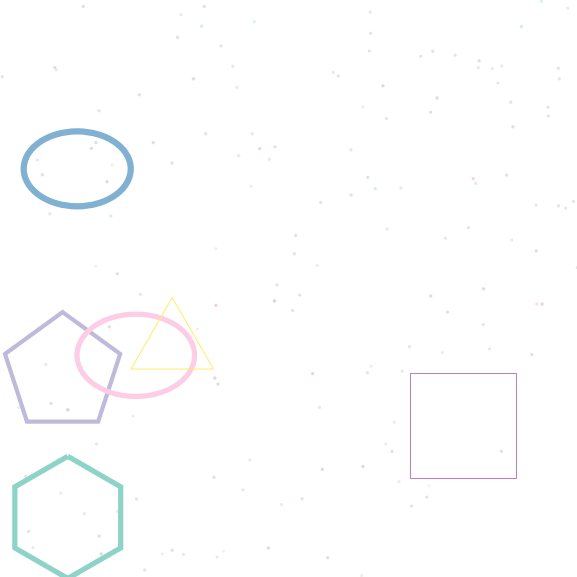[{"shape": "hexagon", "thickness": 2.5, "radius": 0.53, "center": [0.117, 0.103]}, {"shape": "pentagon", "thickness": 2, "radius": 0.52, "center": [0.108, 0.354]}, {"shape": "oval", "thickness": 3, "radius": 0.46, "center": [0.134, 0.707]}, {"shape": "oval", "thickness": 2.5, "radius": 0.51, "center": [0.235, 0.384]}, {"shape": "square", "thickness": 0.5, "radius": 0.46, "center": [0.802, 0.262]}, {"shape": "triangle", "thickness": 0.5, "radius": 0.41, "center": [0.298, 0.401]}]